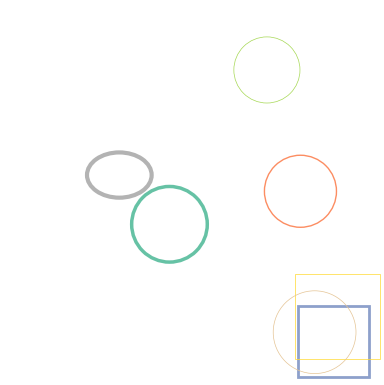[{"shape": "circle", "thickness": 2.5, "radius": 0.49, "center": [0.44, 0.417]}, {"shape": "circle", "thickness": 1, "radius": 0.47, "center": [0.78, 0.503]}, {"shape": "square", "thickness": 2, "radius": 0.46, "center": [0.867, 0.114]}, {"shape": "circle", "thickness": 0.5, "radius": 0.43, "center": [0.693, 0.818]}, {"shape": "square", "thickness": 0.5, "radius": 0.55, "center": [0.877, 0.178]}, {"shape": "circle", "thickness": 0.5, "radius": 0.54, "center": [0.817, 0.137]}, {"shape": "oval", "thickness": 3, "radius": 0.42, "center": [0.31, 0.545]}]